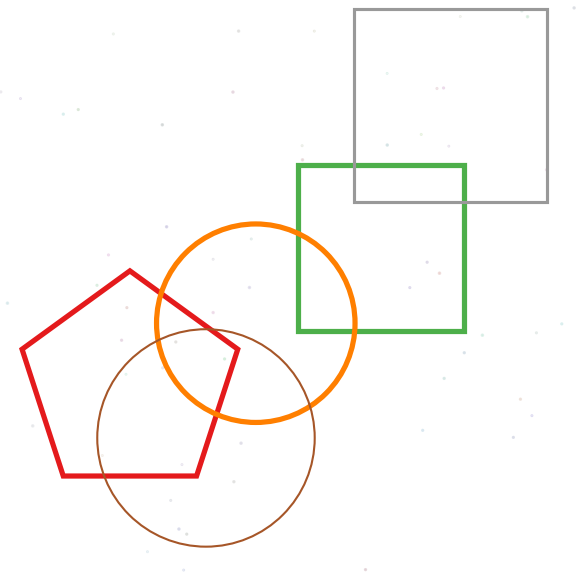[{"shape": "pentagon", "thickness": 2.5, "radius": 0.98, "center": [0.225, 0.334]}, {"shape": "square", "thickness": 2.5, "radius": 0.72, "center": [0.66, 0.57]}, {"shape": "circle", "thickness": 2.5, "radius": 0.86, "center": [0.443, 0.439]}, {"shape": "circle", "thickness": 1, "radius": 0.94, "center": [0.357, 0.241]}, {"shape": "square", "thickness": 1.5, "radius": 0.84, "center": [0.78, 0.816]}]